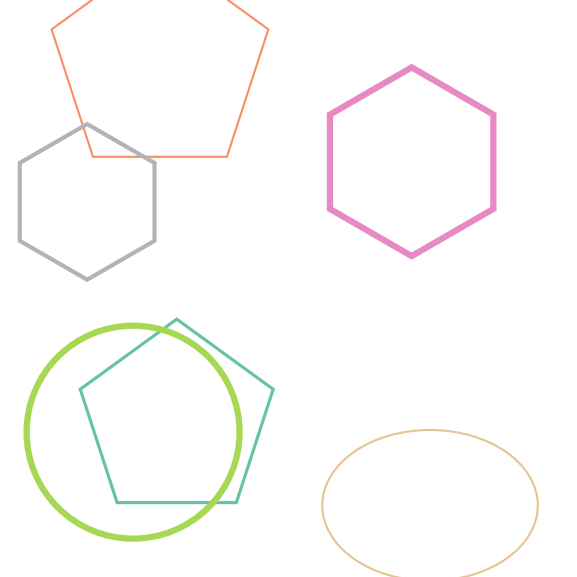[{"shape": "pentagon", "thickness": 1.5, "radius": 0.88, "center": [0.306, 0.271]}, {"shape": "pentagon", "thickness": 1, "radius": 0.99, "center": [0.277, 0.887]}, {"shape": "hexagon", "thickness": 3, "radius": 0.82, "center": [0.713, 0.719]}, {"shape": "circle", "thickness": 3, "radius": 0.92, "center": [0.23, 0.251]}, {"shape": "oval", "thickness": 1, "radius": 0.93, "center": [0.745, 0.124]}, {"shape": "hexagon", "thickness": 2, "radius": 0.67, "center": [0.151, 0.65]}]